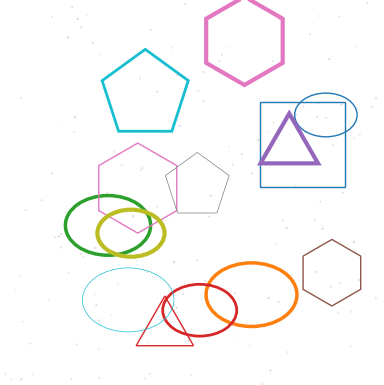[{"shape": "oval", "thickness": 1, "radius": 0.41, "center": [0.846, 0.701]}, {"shape": "square", "thickness": 1, "radius": 0.55, "center": [0.785, 0.624]}, {"shape": "oval", "thickness": 2.5, "radius": 0.59, "center": [0.653, 0.235]}, {"shape": "oval", "thickness": 2.5, "radius": 0.55, "center": [0.281, 0.415]}, {"shape": "triangle", "thickness": 1, "radius": 0.43, "center": [0.428, 0.145]}, {"shape": "oval", "thickness": 2, "radius": 0.48, "center": [0.519, 0.194]}, {"shape": "triangle", "thickness": 3, "radius": 0.43, "center": [0.751, 0.619]}, {"shape": "hexagon", "thickness": 1, "radius": 0.43, "center": [0.862, 0.292]}, {"shape": "hexagon", "thickness": 1, "radius": 0.58, "center": [0.358, 0.511]}, {"shape": "hexagon", "thickness": 3, "radius": 0.57, "center": [0.635, 0.894]}, {"shape": "pentagon", "thickness": 0.5, "radius": 0.44, "center": [0.512, 0.517]}, {"shape": "oval", "thickness": 3, "radius": 0.44, "center": [0.34, 0.394]}, {"shape": "oval", "thickness": 0.5, "radius": 0.59, "center": [0.333, 0.221]}, {"shape": "pentagon", "thickness": 2, "radius": 0.59, "center": [0.377, 0.754]}]